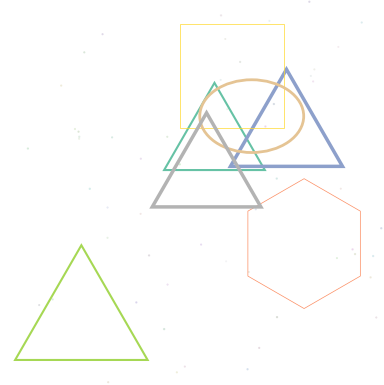[{"shape": "triangle", "thickness": 1.5, "radius": 0.75, "center": [0.557, 0.634]}, {"shape": "hexagon", "thickness": 0.5, "radius": 0.84, "center": [0.79, 0.367]}, {"shape": "triangle", "thickness": 2.5, "radius": 0.84, "center": [0.744, 0.652]}, {"shape": "triangle", "thickness": 1.5, "radius": 0.99, "center": [0.211, 0.164]}, {"shape": "square", "thickness": 0.5, "radius": 0.67, "center": [0.603, 0.802]}, {"shape": "oval", "thickness": 2, "radius": 0.67, "center": [0.654, 0.698]}, {"shape": "triangle", "thickness": 2.5, "radius": 0.81, "center": [0.537, 0.544]}]